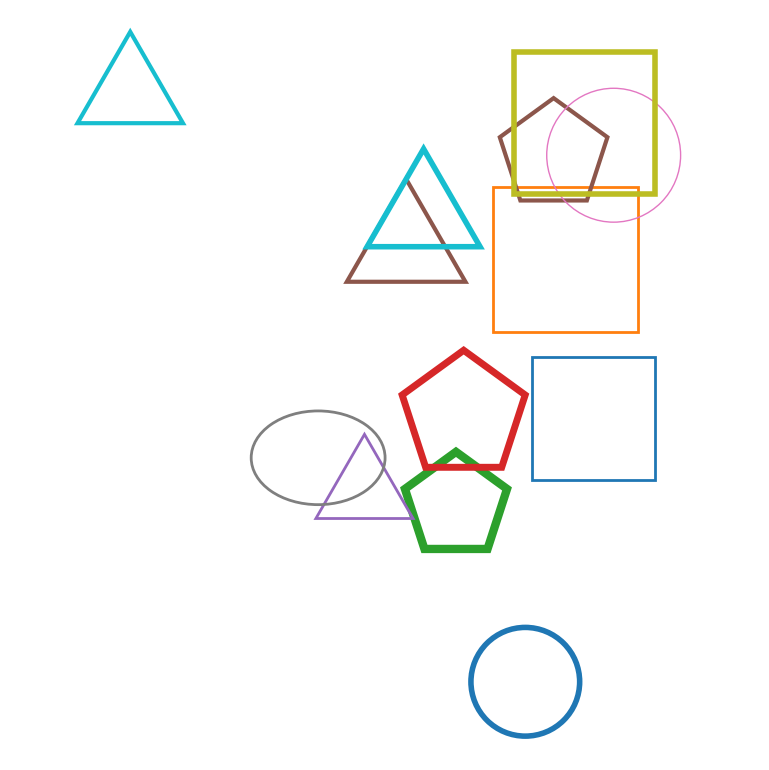[{"shape": "square", "thickness": 1, "radius": 0.4, "center": [0.771, 0.456]}, {"shape": "circle", "thickness": 2, "radius": 0.35, "center": [0.682, 0.115]}, {"shape": "square", "thickness": 1, "radius": 0.47, "center": [0.734, 0.663]}, {"shape": "pentagon", "thickness": 3, "radius": 0.35, "center": [0.592, 0.343]}, {"shape": "pentagon", "thickness": 2.5, "radius": 0.42, "center": [0.602, 0.461]}, {"shape": "triangle", "thickness": 1, "radius": 0.36, "center": [0.473, 0.363]}, {"shape": "pentagon", "thickness": 1.5, "radius": 0.37, "center": [0.719, 0.799]}, {"shape": "triangle", "thickness": 1.5, "radius": 0.44, "center": [0.527, 0.679]}, {"shape": "circle", "thickness": 0.5, "radius": 0.43, "center": [0.797, 0.798]}, {"shape": "oval", "thickness": 1, "radius": 0.43, "center": [0.413, 0.405]}, {"shape": "square", "thickness": 2, "radius": 0.46, "center": [0.759, 0.84]}, {"shape": "triangle", "thickness": 1.5, "radius": 0.4, "center": [0.169, 0.88]}, {"shape": "triangle", "thickness": 2, "radius": 0.42, "center": [0.55, 0.722]}]